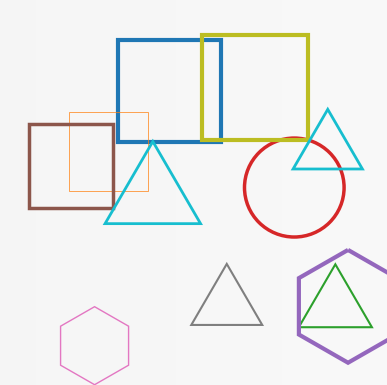[{"shape": "square", "thickness": 3, "radius": 0.66, "center": [0.436, 0.763]}, {"shape": "square", "thickness": 0.5, "radius": 0.51, "center": [0.28, 0.607]}, {"shape": "triangle", "thickness": 1.5, "radius": 0.54, "center": [0.865, 0.205]}, {"shape": "circle", "thickness": 2.5, "radius": 0.64, "center": [0.759, 0.513]}, {"shape": "hexagon", "thickness": 3, "radius": 0.73, "center": [0.898, 0.204]}, {"shape": "square", "thickness": 2.5, "radius": 0.54, "center": [0.184, 0.568]}, {"shape": "hexagon", "thickness": 1, "radius": 0.51, "center": [0.244, 0.102]}, {"shape": "triangle", "thickness": 1.5, "radius": 0.53, "center": [0.585, 0.209]}, {"shape": "square", "thickness": 3, "radius": 0.68, "center": [0.659, 0.774]}, {"shape": "triangle", "thickness": 2, "radius": 0.71, "center": [0.394, 0.49]}, {"shape": "triangle", "thickness": 2, "radius": 0.52, "center": [0.846, 0.613]}]